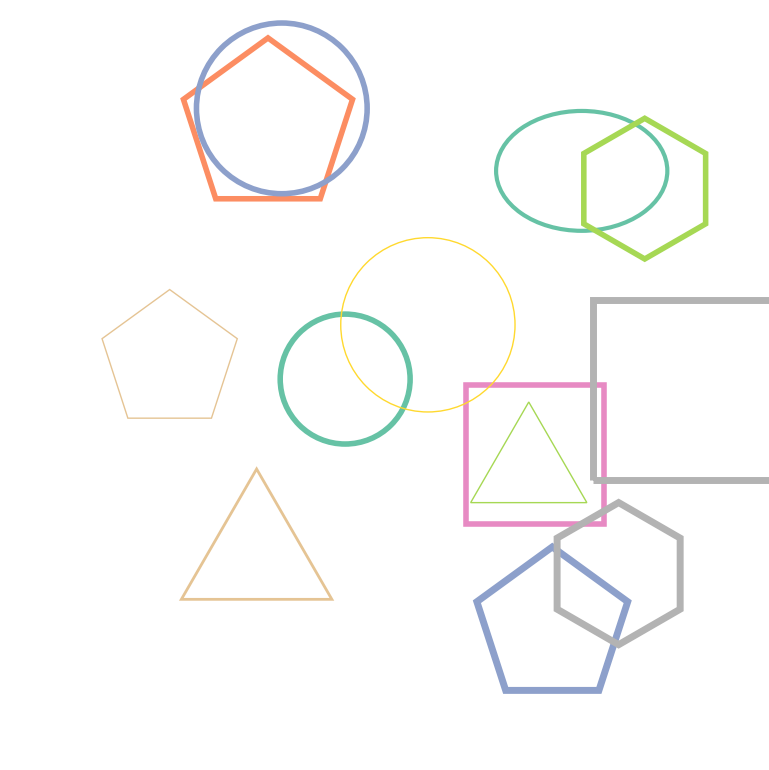[{"shape": "circle", "thickness": 2, "radius": 0.42, "center": [0.448, 0.508]}, {"shape": "oval", "thickness": 1.5, "radius": 0.56, "center": [0.755, 0.778]}, {"shape": "pentagon", "thickness": 2, "radius": 0.58, "center": [0.348, 0.835]}, {"shape": "pentagon", "thickness": 2.5, "radius": 0.51, "center": [0.717, 0.187]}, {"shape": "circle", "thickness": 2, "radius": 0.55, "center": [0.366, 0.859]}, {"shape": "square", "thickness": 2, "radius": 0.45, "center": [0.695, 0.41]}, {"shape": "hexagon", "thickness": 2, "radius": 0.46, "center": [0.837, 0.755]}, {"shape": "triangle", "thickness": 0.5, "radius": 0.44, "center": [0.687, 0.391]}, {"shape": "circle", "thickness": 0.5, "radius": 0.57, "center": [0.556, 0.578]}, {"shape": "pentagon", "thickness": 0.5, "radius": 0.46, "center": [0.22, 0.532]}, {"shape": "triangle", "thickness": 1, "radius": 0.56, "center": [0.333, 0.278]}, {"shape": "hexagon", "thickness": 2.5, "radius": 0.46, "center": [0.803, 0.255]}, {"shape": "square", "thickness": 2.5, "radius": 0.58, "center": [0.887, 0.494]}]